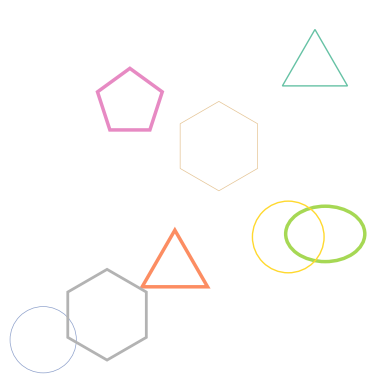[{"shape": "triangle", "thickness": 1, "radius": 0.49, "center": [0.818, 0.826]}, {"shape": "triangle", "thickness": 2.5, "radius": 0.49, "center": [0.454, 0.304]}, {"shape": "circle", "thickness": 0.5, "radius": 0.43, "center": [0.112, 0.118]}, {"shape": "pentagon", "thickness": 2.5, "radius": 0.44, "center": [0.337, 0.734]}, {"shape": "oval", "thickness": 2.5, "radius": 0.51, "center": [0.845, 0.392]}, {"shape": "circle", "thickness": 1, "radius": 0.47, "center": [0.749, 0.385]}, {"shape": "hexagon", "thickness": 0.5, "radius": 0.58, "center": [0.568, 0.621]}, {"shape": "hexagon", "thickness": 2, "radius": 0.59, "center": [0.278, 0.183]}]